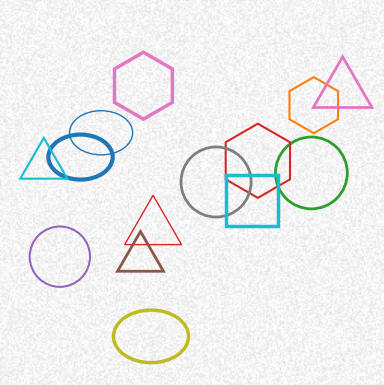[{"shape": "oval", "thickness": 3, "radius": 0.42, "center": [0.209, 0.592]}, {"shape": "oval", "thickness": 1, "radius": 0.41, "center": [0.263, 0.655]}, {"shape": "hexagon", "thickness": 1.5, "radius": 0.36, "center": [0.815, 0.727]}, {"shape": "circle", "thickness": 2, "radius": 0.47, "center": [0.809, 0.551]}, {"shape": "triangle", "thickness": 1, "radius": 0.43, "center": [0.398, 0.407]}, {"shape": "hexagon", "thickness": 1.5, "radius": 0.48, "center": [0.67, 0.582]}, {"shape": "circle", "thickness": 1.5, "radius": 0.39, "center": [0.155, 0.333]}, {"shape": "triangle", "thickness": 2, "radius": 0.34, "center": [0.365, 0.33]}, {"shape": "hexagon", "thickness": 2.5, "radius": 0.43, "center": [0.373, 0.777]}, {"shape": "triangle", "thickness": 2, "radius": 0.44, "center": [0.89, 0.765]}, {"shape": "circle", "thickness": 2, "radius": 0.46, "center": [0.561, 0.527]}, {"shape": "oval", "thickness": 2.5, "radius": 0.49, "center": [0.392, 0.126]}, {"shape": "square", "thickness": 2.5, "radius": 0.33, "center": [0.654, 0.479]}, {"shape": "triangle", "thickness": 1.5, "radius": 0.35, "center": [0.114, 0.571]}]